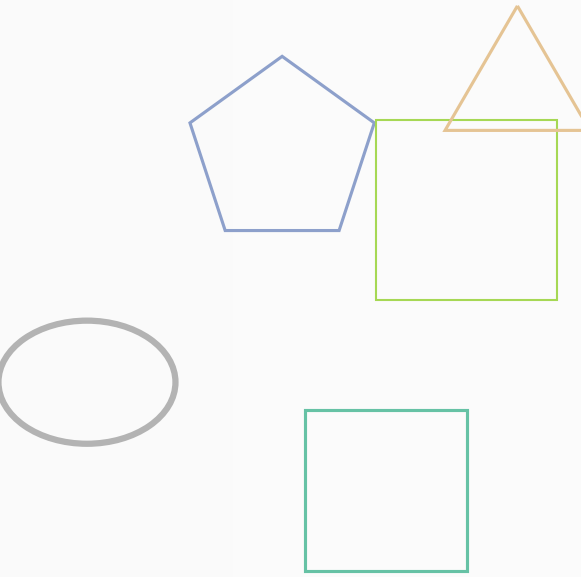[{"shape": "square", "thickness": 1.5, "radius": 0.7, "center": [0.664, 0.15]}, {"shape": "pentagon", "thickness": 1.5, "radius": 0.83, "center": [0.485, 0.735]}, {"shape": "square", "thickness": 1, "radius": 0.78, "center": [0.803, 0.635]}, {"shape": "triangle", "thickness": 1.5, "radius": 0.72, "center": [0.89, 0.845]}, {"shape": "oval", "thickness": 3, "radius": 0.76, "center": [0.15, 0.337]}]